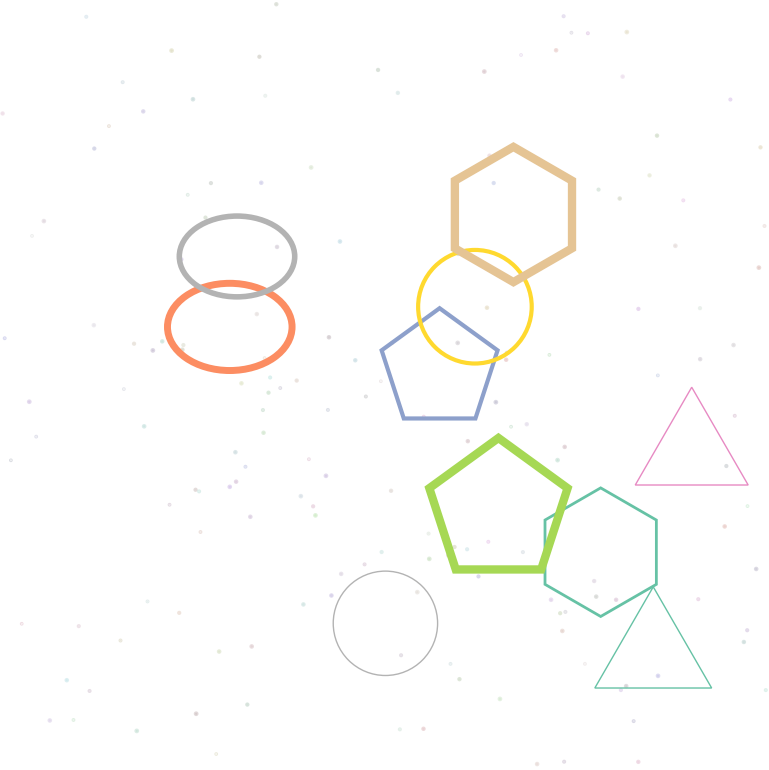[{"shape": "triangle", "thickness": 0.5, "radius": 0.44, "center": [0.848, 0.15]}, {"shape": "hexagon", "thickness": 1, "radius": 0.42, "center": [0.78, 0.283]}, {"shape": "oval", "thickness": 2.5, "radius": 0.4, "center": [0.298, 0.575]}, {"shape": "pentagon", "thickness": 1.5, "radius": 0.4, "center": [0.571, 0.521]}, {"shape": "triangle", "thickness": 0.5, "radius": 0.42, "center": [0.898, 0.412]}, {"shape": "pentagon", "thickness": 3, "radius": 0.47, "center": [0.647, 0.337]}, {"shape": "circle", "thickness": 1.5, "radius": 0.37, "center": [0.617, 0.602]}, {"shape": "hexagon", "thickness": 3, "radius": 0.44, "center": [0.667, 0.721]}, {"shape": "circle", "thickness": 0.5, "radius": 0.34, "center": [0.501, 0.191]}, {"shape": "oval", "thickness": 2, "radius": 0.37, "center": [0.308, 0.667]}]